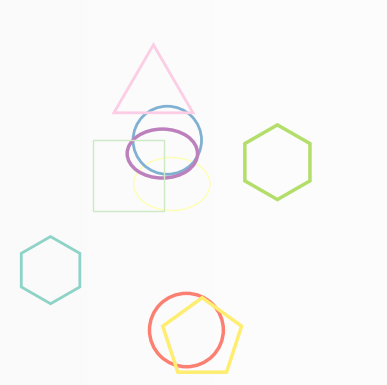[{"shape": "hexagon", "thickness": 2, "radius": 0.44, "center": [0.13, 0.298]}, {"shape": "oval", "thickness": 1, "radius": 0.49, "center": [0.443, 0.522]}, {"shape": "circle", "thickness": 2.5, "radius": 0.48, "center": [0.481, 0.143]}, {"shape": "circle", "thickness": 2, "radius": 0.44, "center": [0.432, 0.636]}, {"shape": "hexagon", "thickness": 2.5, "radius": 0.48, "center": [0.716, 0.579]}, {"shape": "triangle", "thickness": 2, "radius": 0.59, "center": [0.396, 0.766]}, {"shape": "oval", "thickness": 2.5, "radius": 0.45, "center": [0.419, 0.601]}, {"shape": "square", "thickness": 1, "radius": 0.46, "center": [0.331, 0.543]}, {"shape": "pentagon", "thickness": 2.5, "radius": 0.53, "center": [0.522, 0.12]}]